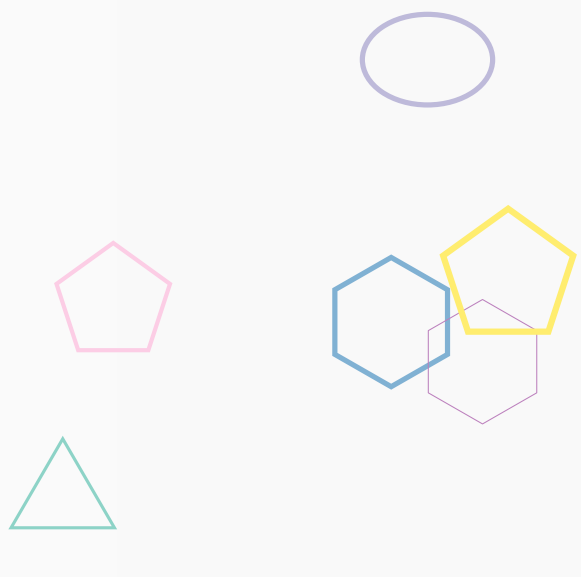[{"shape": "triangle", "thickness": 1.5, "radius": 0.51, "center": [0.108, 0.137]}, {"shape": "oval", "thickness": 2.5, "radius": 0.56, "center": [0.735, 0.896]}, {"shape": "hexagon", "thickness": 2.5, "radius": 0.56, "center": [0.673, 0.441]}, {"shape": "pentagon", "thickness": 2, "radius": 0.51, "center": [0.195, 0.476]}, {"shape": "hexagon", "thickness": 0.5, "radius": 0.54, "center": [0.83, 0.373]}, {"shape": "pentagon", "thickness": 3, "radius": 0.59, "center": [0.874, 0.52]}]